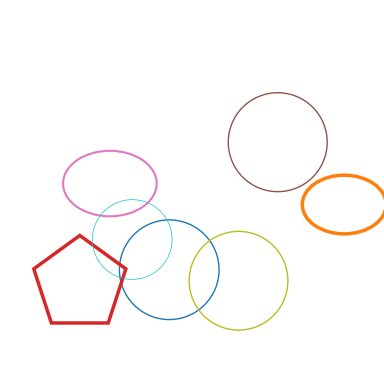[{"shape": "circle", "thickness": 1, "radius": 0.65, "center": [0.44, 0.299]}, {"shape": "oval", "thickness": 2.5, "radius": 0.54, "center": [0.894, 0.469]}, {"shape": "pentagon", "thickness": 2.5, "radius": 0.63, "center": [0.207, 0.263]}, {"shape": "circle", "thickness": 1, "radius": 0.64, "center": [0.721, 0.631]}, {"shape": "oval", "thickness": 1.5, "radius": 0.61, "center": [0.285, 0.523]}, {"shape": "circle", "thickness": 1, "radius": 0.64, "center": [0.62, 0.271]}, {"shape": "circle", "thickness": 0.5, "radius": 0.52, "center": [0.343, 0.378]}]